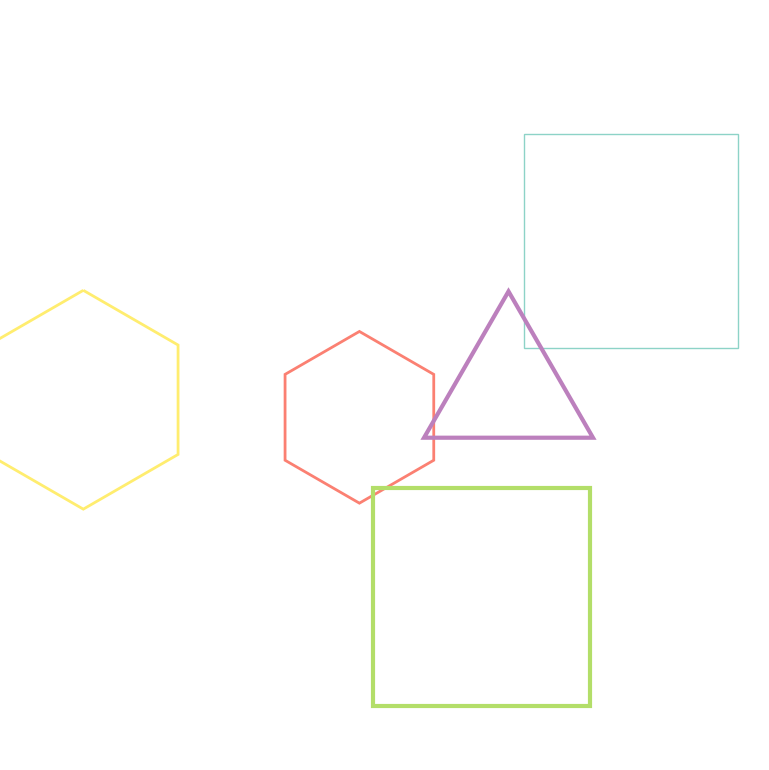[{"shape": "square", "thickness": 0.5, "radius": 0.69, "center": [0.82, 0.687]}, {"shape": "hexagon", "thickness": 1, "radius": 0.56, "center": [0.467, 0.458]}, {"shape": "square", "thickness": 1.5, "radius": 0.71, "center": [0.625, 0.225]}, {"shape": "triangle", "thickness": 1.5, "radius": 0.63, "center": [0.66, 0.495]}, {"shape": "hexagon", "thickness": 1, "radius": 0.71, "center": [0.108, 0.481]}]